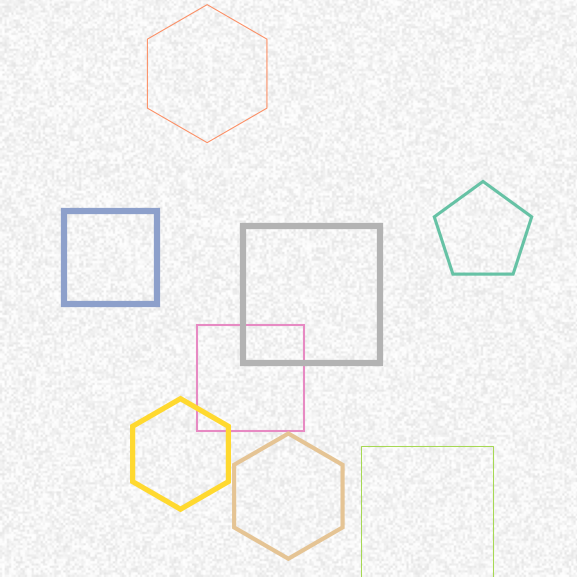[{"shape": "pentagon", "thickness": 1.5, "radius": 0.44, "center": [0.836, 0.596]}, {"shape": "hexagon", "thickness": 0.5, "radius": 0.6, "center": [0.359, 0.872]}, {"shape": "square", "thickness": 3, "radius": 0.4, "center": [0.191, 0.553]}, {"shape": "square", "thickness": 1, "radius": 0.46, "center": [0.434, 0.345]}, {"shape": "square", "thickness": 0.5, "radius": 0.57, "center": [0.739, 0.113]}, {"shape": "hexagon", "thickness": 2.5, "radius": 0.48, "center": [0.313, 0.213]}, {"shape": "hexagon", "thickness": 2, "radius": 0.54, "center": [0.499, 0.14]}, {"shape": "square", "thickness": 3, "radius": 0.59, "center": [0.54, 0.489]}]